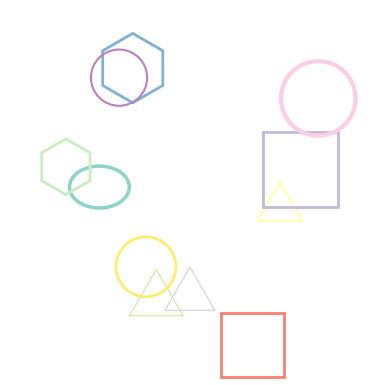[{"shape": "oval", "thickness": 2.5, "radius": 0.39, "center": [0.258, 0.514]}, {"shape": "triangle", "thickness": 1.5, "radius": 0.34, "center": [0.727, 0.46]}, {"shape": "square", "thickness": 2, "radius": 0.49, "center": [0.78, 0.56]}, {"shape": "square", "thickness": 2, "radius": 0.41, "center": [0.656, 0.104]}, {"shape": "hexagon", "thickness": 2, "radius": 0.45, "center": [0.345, 0.823]}, {"shape": "triangle", "thickness": 0.5, "radius": 0.4, "center": [0.406, 0.22]}, {"shape": "circle", "thickness": 3, "radius": 0.48, "center": [0.827, 0.744]}, {"shape": "triangle", "thickness": 1, "radius": 0.38, "center": [0.493, 0.231]}, {"shape": "circle", "thickness": 1.5, "radius": 0.37, "center": [0.309, 0.798]}, {"shape": "hexagon", "thickness": 2, "radius": 0.36, "center": [0.171, 0.567]}, {"shape": "circle", "thickness": 2, "radius": 0.39, "center": [0.379, 0.307]}]